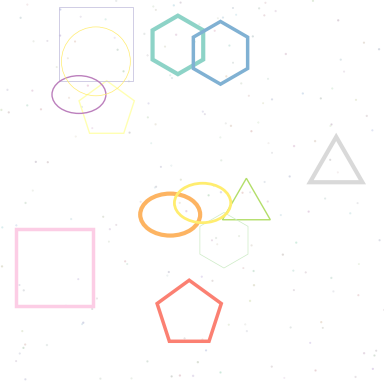[{"shape": "hexagon", "thickness": 3, "radius": 0.38, "center": [0.462, 0.883]}, {"shape": "pentagon", "thickness": 1, "radius": 0.38, "center": [0.277, 0.715]}, {"shape": "square", "thickness": 0.5, "radius": 0.48, "center": [0.249, 0.885]}, {"shape": "pentagon", "thickness": 2.5, "radius": 0.44, "center": [0.491, 0.184]}, {"shape": "hexagon", "thickness": 2.5, "radius": 0.41, "center": [0.573, 0.863]}, {"shape": "oval", "thickness": 3, "radius": 0.39, "center": [0.442, 0.443]}, {"shape": "triangle", "thickness": 1, "radius": 0.36, "center": [0.64, 0.465]}, {"shape": "square", "thickness": 2.5, "radius": 0.5, "center": [0.141, 0.306]}, {"shape": "triangle", "thickness": 3, "radius": 0.39, "center": [0.873, 0.566]}, {"shape": "oval", "thickness": 1, "radius": 0.35, "center": [0.205, 0.754]}, {"shape": "hexagon", "thickness": 0.5, "radius": 0.36, "center": [0.582, 0.376]}, {"shape": "oval", "thickness": 2, "radius": 0.37, "center": [0.526, 0.473]}, {"shape": "circle", "thickness": 0.5, "radius": 0.45, "center": [0.249, 0.841]}]